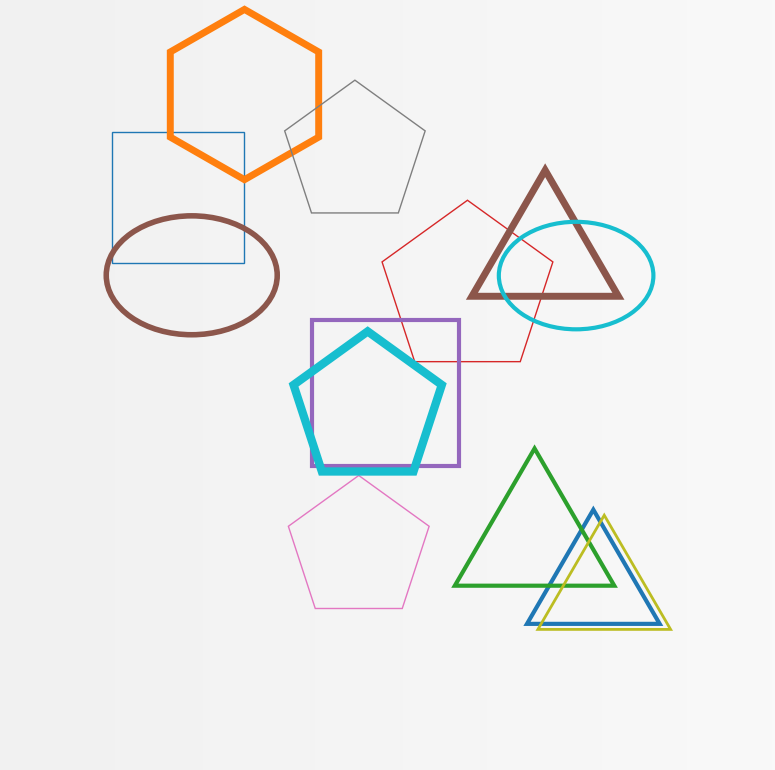[{"shape": "square", "thickness": 0.5, "radius": 0.43, "center": [0.23, 0.744]}, {"shape": "triangle", "thickness": 1.5, "radius": 0.49, "center": [0.766, 0.239]}, {"shape": "hexagon", "thickness": 2.5, "radius": 0.55, "center": [0.315, 0.877]}, {"shape": "triangle", "thickness": 1.5, "radius": 0.59, "center": [0.69, 0.299]}, {"shape": "pentagon", "thickness": 0.5, "radius": 0.58, "center": [0.603, 0.624]}, {"shape": "square", "thickness": 1.5, "radius": 0.47, "center": [0.497, 0.49]}, {"shape": "oval", "thickness": 2, "radius": 0.55, "center": [0.247, 0.642]}, {"shape": "triangle", "thickness": 2.5, "radius": 0.55, "center": [0.703, 0.67]}, {"shape": "pentagon", "thickness": 0.5, "radius": 0.48, "center": [0.463, 0.287]}, {"shape": "pentagon", "thickness": 0.5, "radius": 0.48, "center": [0.458, 0.801]}, {"shape": "triangle", "thickness": 1, "radius": 0.49, "center": [0.78, 0.232]}, {"shape": "oval", "thickness": 1.5, "radius": 0.5, "center": [0.743, 0.642]}, {"shape": "pentagon", "thickness": 3, "radius": 0.5, "center": [0.474, 0.469]}]